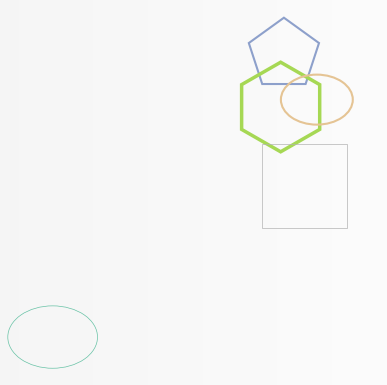[{"shape": "oval", "thickness": 0.5, "radius": 0.58, "center": [0.136, 0.125]}, {"shape": "pentagon", "thickness": 1.5, "radius": 0.48, "center": [0.733, 0.859]}, {"shape": "hexagon", "thickness": 2.5, "radius": 0.58, "center": [0.724, 0.722]}, {"shape": "oval", "thickness": 1.5, "radius": 0.46, "center": [0.818, 0.741]}, {"shape": "square", "thickness": 0.5, "radius": 0.55, "center": [0.785, 0.516]}]